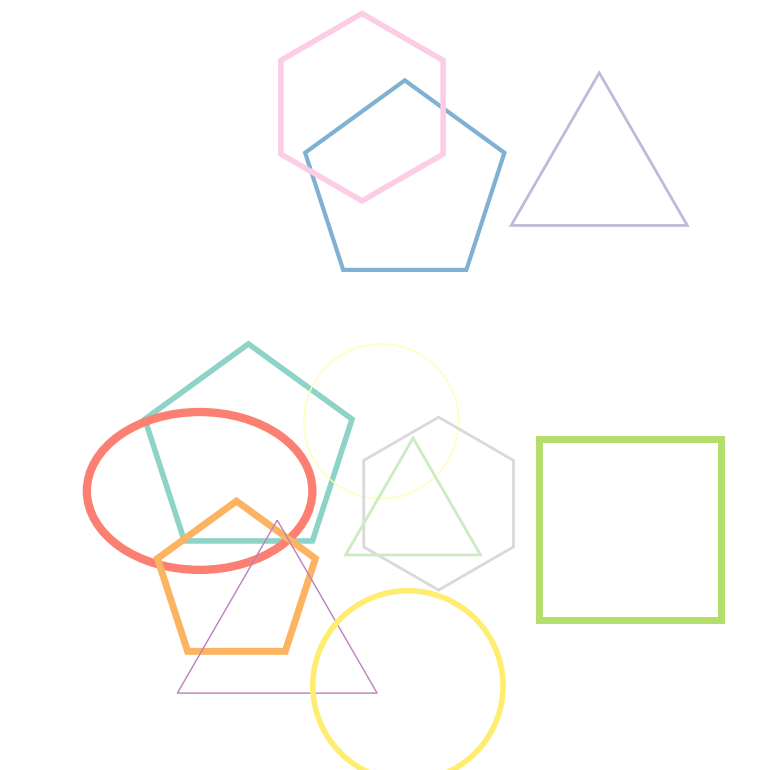[{"shape": "pentagon", "thickness": 2, "radius": 0.71, "center": [0.323, 0.412]}, {"shape": "circle", "thickness": 0.5, "radius": 0.5, "center": [0.495, 0.453]}, {"shape": "triangle", "thickness": 1, "radius": 0.66, "center": [0.778, 0.773]}, {"shape": "oval", "thickness": 3, "radius": 0.73, "center": [0.259, 0.362]}, {"shape": "pentagon", "thickness": 1.5, "radius": 0.68, "center": [0.526, 0.76]}, {"shape": "pentagon", "thickness": 2.5, "radius": 0.54, "center": [0.307, 0.241]}, {"shape": "square", "thickness": 2.5, "radius": 0.59, "center": [0.818, 0.312]}, {"shape": "hexagon", "thickness": 2, "radius": 0.61, "center": [0.47, 0.861]}, {"shape": "hexagon", "thickness": 1, "radius": 0.56, "center": [0.57, 0.346]}, {"shape": "triangle", "thickness": 0.5, "radius": 0.75, "center": [0.36, 0.175]}, {"shape": "triangle", "thickness": 1, "radius": 0.51, "center": [0.536, 0.33]}, {"shape": "circle", "thickness": 2, "radius": 0.62, "center": [0.53, 0.109]}]